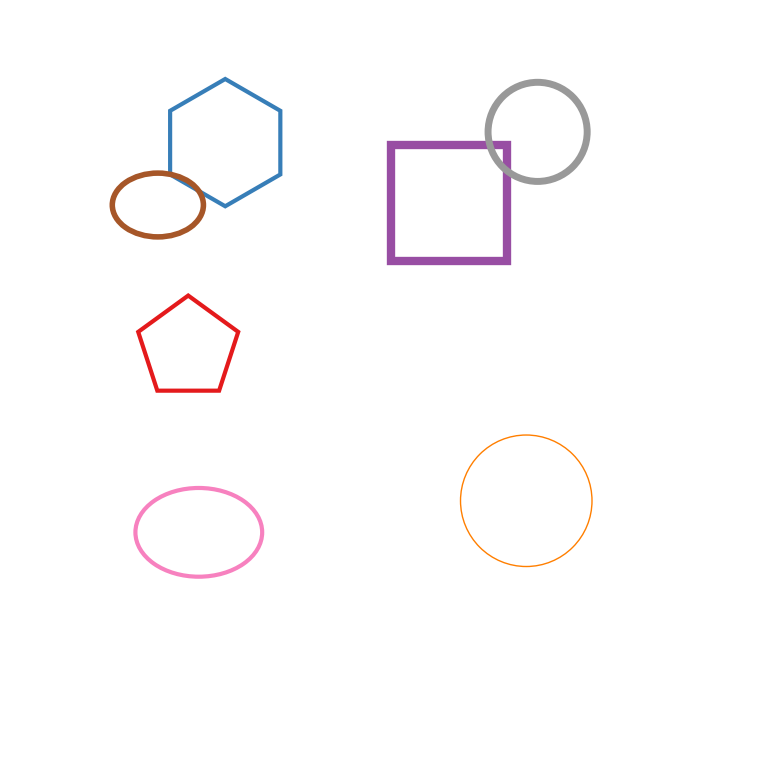[{"shape": "pentagon", "thickness": 1.5, "radius": 0.34, "center": [0.244, 0.548]}, {"shape": "hexagon", "thickness": 1.5, "radius": 0.41, "center": [0.293, 0.815]}, {"shape": "square", "thickness": 3, "radius": 0.38, "center": [0.583, 0.736]}, {"shape": "circle", "thickness": 0.5, "radius": 0.43, "center": [0.683, 0.35]}, {"shape": "oval", "thickness": 2, "radius": 0.3, "center": [0.205, 0.734]}, {"shape": "oval", "thickness": 1.5, "radius": 0.41, "center": [0.258, 0.309]}, {"shape": "circle", "thickness": 2.5, "radius": 0.32, "center": [0.698, 0.829]}]